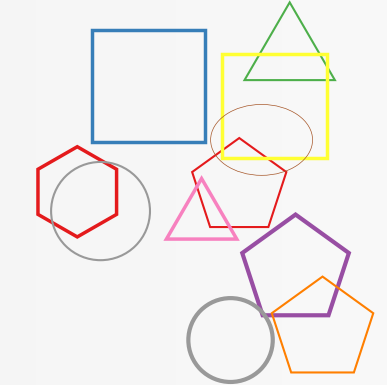[{"shape": "hexagon", "thickness": 2.5, "radius": 0.59, "center": [0.199, 0.502]}, {"shape": "pentagon", "thickness": 1.5, "radius": 0.64, "center": [0.617, 0.514]}, {"shape": "square", "thickness": 2.5, "radius": 0.73, "center": [0.383, 0.777]}, {"shape": "triangle", "thickness": 1.5, "radius": 0.67, "center": [0.748, 0.859]}, {"shape": "pentagon", "thickness": 3, "radius": 0.72, "center": [0.763, 0.298]}, {"shape": "pentagon", "thickness": 1.5, "radius": 0.69, "center": [0.832, 0.144]}, {"shape": "square", "thickness": 2.5, "radius": 0.68, "center": [0.708, 0.725]}, {"shape": "oval", "thickness": 0.5, "radius": 0.66, "center": [0.675, 0.637]}, {"shape": "triangle", "thickness": 2.5, "radius": 0.52, "center": [0.52, 0.431]}, {"shape": "circle", "thickness": 3, "radius": 0.54, "center": [0.595, 0.117]}, {"shape": "circle", "thickness": 1.5, "radius": 0.64, "center": [0.259, 0.452]}]